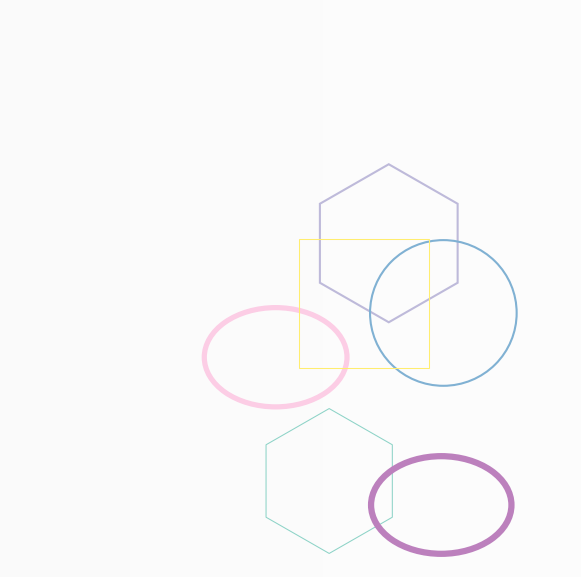[{"shape": "hexagon", "thickness": 0.5, "radius": 0.63, "center": [0.566, 0.166]}, {"shape": "hexagon", "thickness": 1, "radius": 0.68, "center": [0.669, 0.578]}, {"shape": "circle", "thickness": 1, "radius": 0.63, "center": [0.763, 0.457]}, {"shape": "oval", "thickness": 2.5, "radius": 0.61, "center": [0.474, 0.381]}, {"shape": "oval", "thickness": 3, "radius": 0.6, "center": [0.759, 0.125]}, {"shape": "square", "thickness": 0.5, "radius": 0.56, "center": [0.626, 0.473]}]